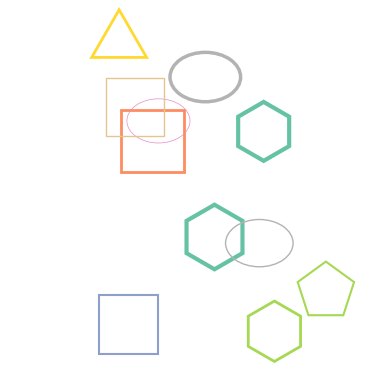[{"shape": "hexagon", "thickness": 3, "radius": 0.42, "center": [0.557, 0.384]}, {"shape": "hexagon", "thickness": 3, "radius": 0.38, "center": [0.685, 0.659]}, {"shape": "square", "thickness": 2, "radius": 0.4, "center": [0.396, 0.633]}, {"shape": "square", "thickness": 1.5, "radius": 0.38, "center": [0.334, 0.156]}, {"shape": "oval", "thickness": 0.5, "radius": 0.41, "center": [0.412, 0.686]}, {"shape": "pentagon", "thickness": 1.5, "radius": 0.39, "center": [0.846, 0.244]}, {"shape": "hexagon", "thickness": 2, "radius": 0.39, "center": [0.713, 0.14]}, {"shape": "triangle", "thickness": 2, "radius": 0.41, "center": [0.309, 0.892]}, {"shape": "square", "thickness": 1, "radius": 0.38, "center": [0.352, 0.723]}, {"shape": "oval", "thickness": 2.5, "radius": 0.46, "center": [0.533, 0.8]}, {"shape": "oval", "thickness": 1, "radius": 0.44, "center": [0.674, 0.368]}]